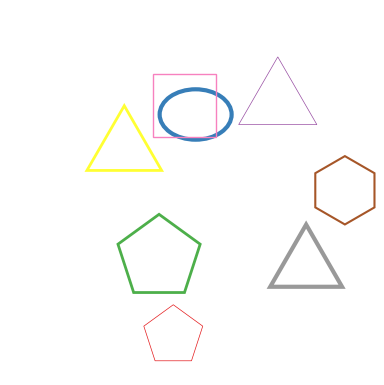[{"shape": "pentagon", "thickness": 0.5, "radius": 0.4, "center": [0.45, 0.128]}, {"shape": "oval", "thickness": 3, "radius": 0.47, "center": [0.508, 0.703]}, {"shape": "pentagon", "thickness": 2, "radius": 0.56, "center": [0.413, 0.331]}, {"shape": "triangle", "thickness": 0.5, "radius": 0.59, "center": [0.722, 0.735]}, {"shape": "triangle", "thickness": 2, "radius": 0.56, "center": [0.323, 0.613]}, {"shape": "hexagon", "thickness": 1.5, "radius": 0.44, "center": [0.896, 0.506]}, {"shape": "square", "thickness": 1, "radius": 0.41, "center": [0.478, 0.726]}, {"shape": "triangle", "thickness": 3, "radius": 0.54, "center": [0.795, 0.309]}]